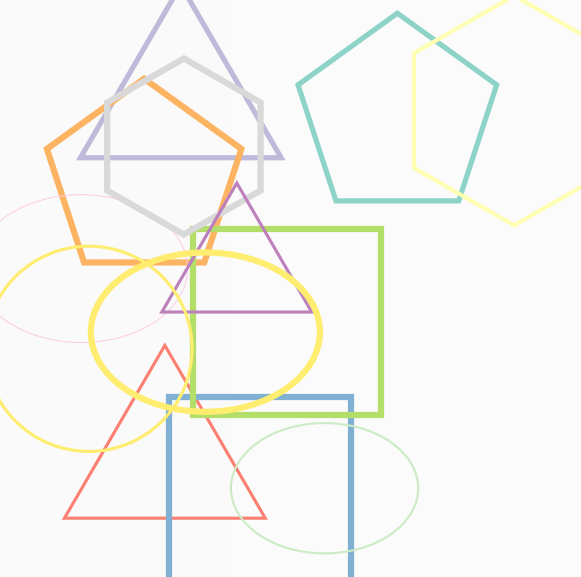[{"shape": "pentagon", "thickness": 2.5, "radius": 0.9, "center": [0.684, 0.797]}, {"shape": "hexagon", "thickness": 2, "radius": 0.99, "center": [0.885, 0.808]}, {"shape": "triangle", "thickness": 2.5, "radius": 1.0, "center": [0.311, 0.826]}, {"shape": "triangle", "thickness": 1.5, "radius": 1.0, "center": [0.284, 0.202]}, {"shape": "square", "thickness": 3, "radius": 0.78, "center": [0.448, 0.155]}, {"shape": "pentagon", "thickness": 3, "radius": 0.88, "center": [0.248, 0.687]}, {"shape": "square", "thickness": 3, "radius": 0.81, "center": [0.494, 0.442]}, {"shape": "oval", "thickness": 0.5, "radius": 0.91, "center": [0.14, 0.534]}, {"shape": "hexagon", "thickness": 3, "radius": 0.76, "center": [0.316, 0.745]}, {"shape": "triangle", "thickness": 1.5, "radius": 0.74, "center": [0.407, 0.533]}, {"shape": "oval", "thickness": 1, "radius": 0.81, "center": [0.558, 0.154]}, {"shape": "oval", "thickness": 3, "radius": 0.99, "center": [0.353, 0.424]}, {"shape": "circle", "thickness": 1.5, "radius": 0.89, "center": [0.153, 0.395]}]